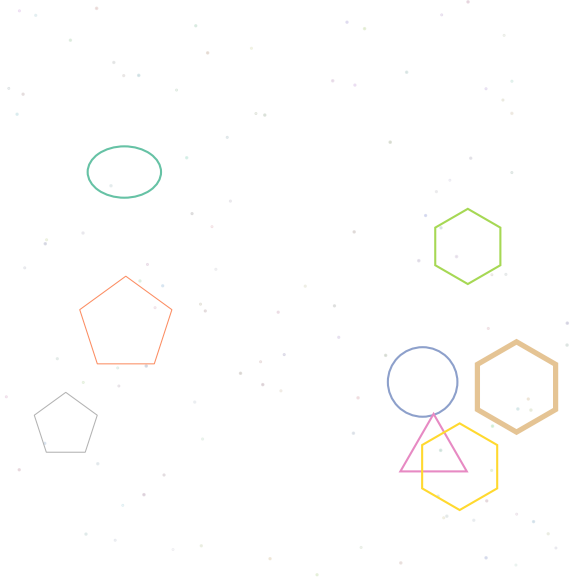[{"shape": "oval", "thickness": 1, "radius": 0.32, "center": [0.215, 0.701]}, {"shape": "pentagon", "thickness": 0.5, "radius": 0.42, "center": [0.218, 0.437]}, {"shape": "circle", "thickness": 1, "radius": 0.3, "center": [0.732, 0.338]}, {"shape": "triangle", "thickness": 1, "radius": 0.33, "center": [0.751, 0.216]}, {"shape": "hexagon", "thickness": 1, "radius": 0.33, "center": [0.81, 0.572]}, {"shape": "hexagon", "thickness": 1, "radius": 0.38, "center": [0.796, 0.191]}, {"shape": "hexagon", "thickness": 2.5, "radius": 0.39, "center": [0.894, 0.329]}, {"shape": "pentagon", "thickness": 0.5, "radius": 0.29, "center": [0.114, 0.262]}]